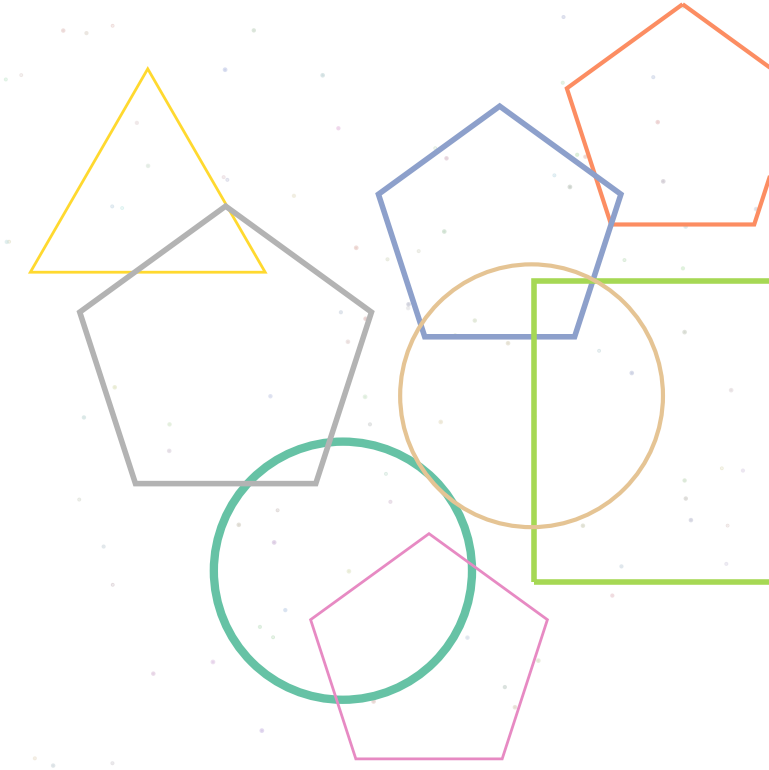[{"shape": "circle", "thickness": 3, "radius": 0.84, "center": [0.445, 0.259]}, {"shape": "pentagon", "thickness": 1.5, "radius": 0.79, "center": [0.887, 0.836]}, {"shape": "pentagon", "thickness": 2, "radius": 0.83, "center": [0.649, 0.697]}, {"shape": "pentagon", "thickness": 1, "radius": 0.81, "center": [0.557, 0.145]}, {"shape": "square", "thickness": 2, "radius": 0.98, "center": [0.89, 0.44]}, {"shape": "triangle", "thickness": 1, "radius": 0.88, "center": [0.192, 0.735]}, {"shape": "circle", "thickness": 1.5, "radius": 0.85, "center": [0.69, 0.486]}, {"shape": "pentagon", "thickness": 2, "radius": 1.0, "center": [0.293, 0.533]}]